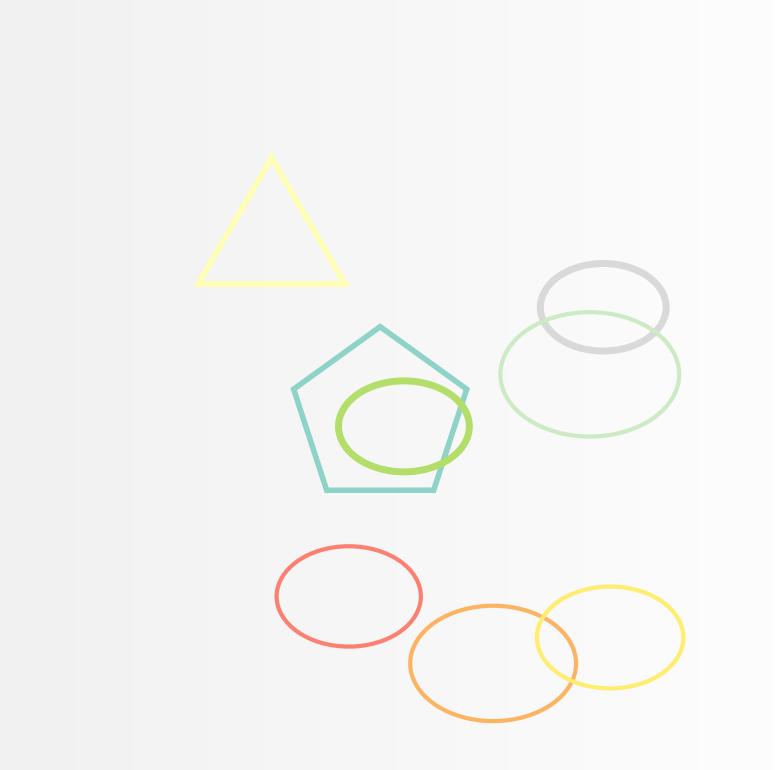[{"shape": "pentagon", "thickness": 2, "radius": 0.59, "center": [0.491, 0.458]}, {"shape": "triangle", "thickness": 2, "radius": 0.55, "center": [0.35, 0.686]}, {"shape": "oval", "thickness": 1.5, "radius": 0.47, "center": [0.45, 0.225]}, {"shape": "oval", "thickness": 1.5, "radius": 0.54, "center": [0.636, 0.138]}, {"shape": "oval", "thickness": 2.5, "radius": 0.42, "center": [0.521, 0.446]}, {"shape": "oval", "thickness": 2.5, "radius": 0.41, "center": [0.778, 0.601]}, {"shape": "oval", "thickness": 1.5, "radius": 0.58, "center": [0.761, 0.514]}, {"shape": "oval", "thickness": 1.5, "radius": 0.47, "center": [0.787, 0.172]}]